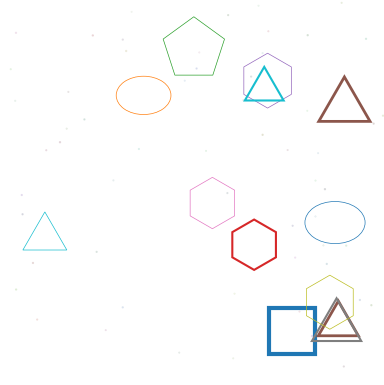[{"shape": "oval", "thickness": 0.5, "radius": 0.39, "center": [0.87, 0.422]}, {"shape": "square", "thickness": 3, "radius": 0.3, "center": [0.759, 0.141]}, {"shape": "oval", "thickness": 0.5, "radius": 0.36, "center": [0.373, 0.752]}, {"shape": "pentagon", "thickness": 0.5, "radius": 0.42, "center": [0.503, 0.873]}, {"shape": "hexagon", "thickness": 1.5, "radius": 0.33, "center": [0.66, 0.364]}, {"shape": "hexagon", "thickness": 0.5, "radius": 0.36, "center": [0.695, 0.791]}, {"shape": "triangle", "thickness": 2, "radius": 0.3, "center": [0.879, 0.158]}, {"shape": "triangle", "thickness": 2, "radius": 0.38, "center": [0.895, 0.723]}, {"shape": "hexagon", "thickness": 0.5, "radius": 0.33, "center": [0.552, 0.473]}, {"shape": "triangle", "thickness": 1.5, "radius": 0.37, "center": [0.874, 0.151]}, {"shape": "hexagon", "thickness": 0.5, "radius": 0.35, "center": [0.857, 0.215]}, {"shape": "triangle", "thickness": 1.5, "radius": 0.29, "center": [0.686, 0.768]}, {"shape": "triangle", "thickness": 0.5, "radius": 0.33, "center": [0.116, 0.384]}]